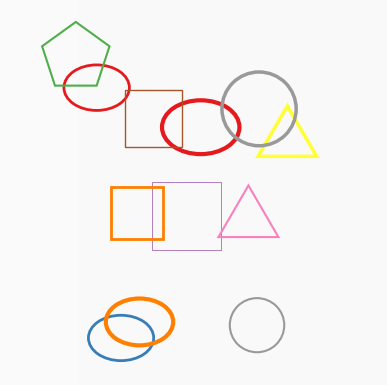[{"shape": "oval", "thickness": 2, "radius": 0.42, "center": [0.249, 0.772]}, {"shape": "oval", "thickness": 3, "radius": 0.5, "center": [0.518, 0.67]}, {"shape": "oval", "thickness": 2, "radius": 0.42, "center": [0.312, 0.122]}, {"shape": "pentagon", "thickness": 1.5, "radius": 0.46, "center": [0.196, 0.852]}, {"shape": "square", "thickness": 0.5, "radius": 0.45, "center": [0.482, 0.439]}, {"shape": "oval", "thickness": 3, "radius": 0.43, "center": [0.36, 0.164]}, {"shape": "square", "thickness": 2, "radius": 0.33, "center": [0.353, 0.447]}, {"shape": "triangle", "thickness": 2.5, "radius": 0.44, "center": [0.742, 0.638]}, {"shape": "square", "thickness": 1, "radius": 0.37, "center": [0.396, 0.692]}, {"shape": "triangle", "thickness": 1.5, "radius": 0.45, "center": [0.641, 0.429]}, {"shape": "circle", "thickness": 2.5, "radius": 0.48, "center": [0.669, 0.717]}, {"shape": "circle", "thickness": 1.5, "radius": 0.35, "center": [0.663, 0.155]}]